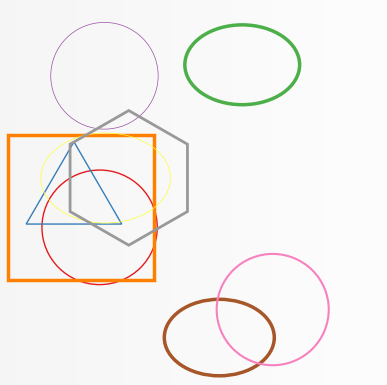[{"shape": "circle", "thickness": 1, "radius": 0.74, "center": [0.257, 0.41]}, {"shape": "triangle", "thickness": 1, "radius": 0.71, "center": [0.191, 0.489]}, {"shape": "oval", "thickness": 2.5, "radius": 0.74, "center": [0.625, 0.832]}, {"shape": "circle", "thickness": 0.5, "radius": 0.69, "center": [0.27, 0.803]}, {"shape": "square", "thickness": 2.5, "radius": 0.94, "center": [0.209, 0.461]}, {"shape": "oval", "thickness": 0.5, "radius": 0.84, "center": [0.273, 0.538]}, {"shape": "oval", "thickness": 2.5, "radius": 0.71, "center": [0.566, 0.123]}, {"shape": "circle", "thickness": 1.5, "radius": 0.72, "center": [0.704, 0.196]}, {"shape": "hexagon", "thickness": 2, "radius": 0.87, "center": [0.332, 0.538]}]